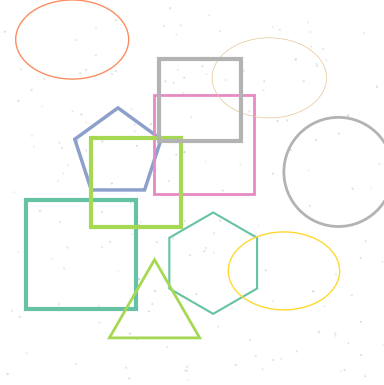[{"shape": "hexagon", "thickness": 1.5, "radius": 0.66, "center": [0.554, 0.316]}, {"shape": "square", "thickness": 3, "radius": 0.71, "center": [0.211, 0.339]}, {"shape": "oval", "thickness": 1, "radius": 0.73, "center": [0.187, 0.897]}, {"shape": "pentagon", "thickness": 2.5, "radius": 0.59, "center": [0.306, 0.602]}, {"shape": "square", "thickness": 2, "radius": 0.65, "center": [0.53, 0.624]}, {"shape": "square", "thickness": 3, "radius": 0.58, "center": [0.354, 0.526]}, {"shape": "triangle", "thickness": 2, "radius": 0.68, "center": [0.401, 0.19]}, {"shape": "oval", "thickness": 1, "radius": 0.72, "center": [0.738, 0.296]}, {"shape": "oval", "thickness": 0.5, "radius": 0.74, "center": [0.7, 0.798]}, {"shape": "circle", "thickness": 2, "radius": 0.71, "center": [0.879, 0.553]}, {"shape": "square", "thickness": 3, "radius": 0.53, "center": [0.519, 0.741]}]